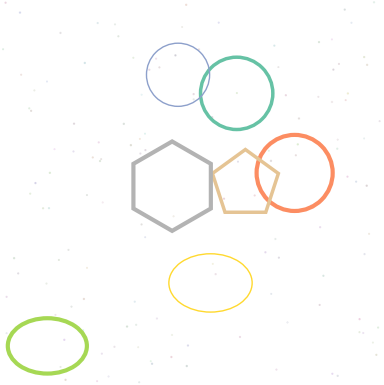[{"shape": "circle", "thickness": 2.5, "radius": 0.47, "center": [0.615, 0.758]}, {"shape": "circle", "thickness": 3, "radius": 0.49, "center": [0.765, 0.551]}, {"shape": "circle", "thickness": 1, "radius": 0.41, "center": [0.462, 0.806]}, {"shape": "oval", "thickness": 3, "radius": 0.51, "center": [0.123, 0.102]}, {"shape": "oval", "thickness": 1, "radius": 0.54, "center": [0.547, 0.265]}, {"shape": "pentagon", "thickness": 2.5, "radius": 0.45, "center": [0.637, 0.522]}, {"shape": "hexagon", "thickness": 3, "radius": 0.58, "center": [0.447, 0.516]}]